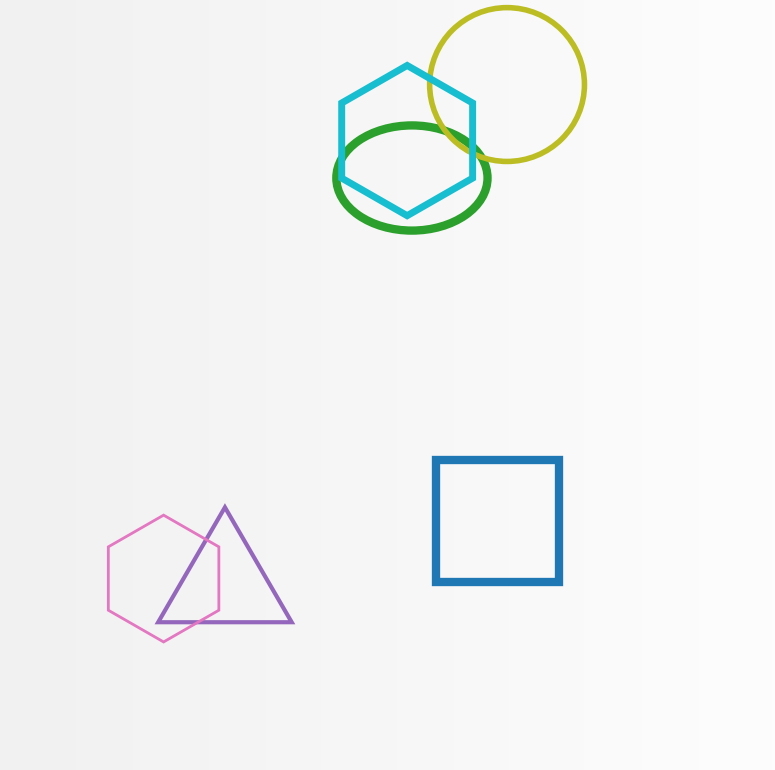[{"shape": "square", "thickness": 3, "radius": 0.4, "center": [0.642, 0.324]}, {"shape": "oval", "thickness": 3, "radius": 0.49, "center": [0.532, 0.769]}, {"shape": "triangle", "thickness": 1.5, "radius": 0.5, "center": [0.29, 0.242]}, {"shape": "hexagon", "thickness": 1, "radius": 0.41, "center": [0.211, 0.249]}, {"shape": "circle", "thickness": 2, "radius": 0.5, "center": [0.654, 0.89]}, {"shape": "hexagon", "thickness": 2.5, "radius": 0.49, "center": [0.525, 0.817]}]